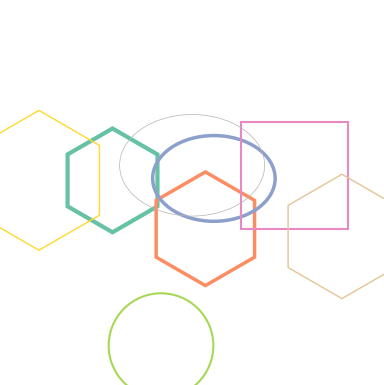[{"shape": "hexagon", "thickness": 3, "radius": 0.67, "center": [0.292, 0.531]}, {"shape": "hexagon", "thickness": 2.5, "radius": 0.74, "center": [0.533, 0.406]}, {"shape": "oval", "thickness": 2.5, "radius": 0.8, "center": [0.556, 0.537]}, {"shape": "square", "thickness": 1.5, "radius": 0.7, "center": [0.764, 0.545]}, {"shape": "circle", "thickness": 1.5, "radius": 0.68, "center": [0.418, 0.102]}, {"shape": "hexagon", "thickness": 1, "radius": 0.91, "center": [0.101, 0.532]}, {"shape": "hexagon", "thickness": 1, "radius": 0.81, "center": [0.888, 0.386]}, {"shape": "oval", "thickness": 0.5, "radius": 0.94, "center": [0.499, 0.571]}]